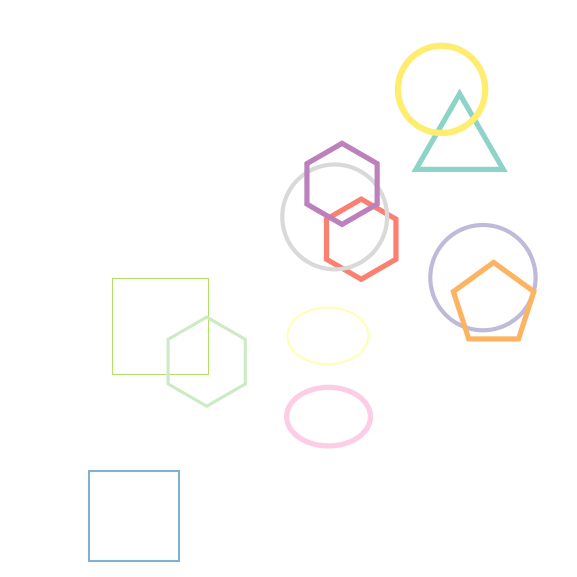[{"shape": "triangle", "thickness": 2.5, "radius": 0.44, "center": [0.796, 0.75]}, {"shape": "oval", "thickness": 1, "radius": 0.35, "center": [0.568, 0.418]}, {"shape": "circle", "thickness": 2, "radius": 0.46, "center": [0.836, 0.518]}, {"shape": "hexagon", "thickness": 2.5, "radius": 0.35, "center": [0.626, 0.585]}, {"shape": "square", "thickness": 1, "radius": 0.39, "center": [0.233, 0.106]}, {"shape": "pentagon", "thickness": 2.5, "radius": 0.37, "center": [0.855, 0.471]}, {"shape": "square", "thickness": 0.5, "radius": 0.41, "center": [0.278, 0.435]}, {"shape": "oval", "thickness": 2.5, "radius": 0.36, "center": [0.569, 0.278]}, {"shape": "circle", "thickness": 2, "radius": 0.45, "center": [0.58, 0.624]}, {"shape": "hexagon", "thickness": 2.5, "radius": 0.35, "center": [0.592, 0.681]}, {"shape": "hexagon", "thickness": 1.5, "radius": 0.39, "center": [0.358, 0.373]}, {"shape": "circle", "thickness": 3, "radius": 0.38, "center": [0.765, 0.844]}]